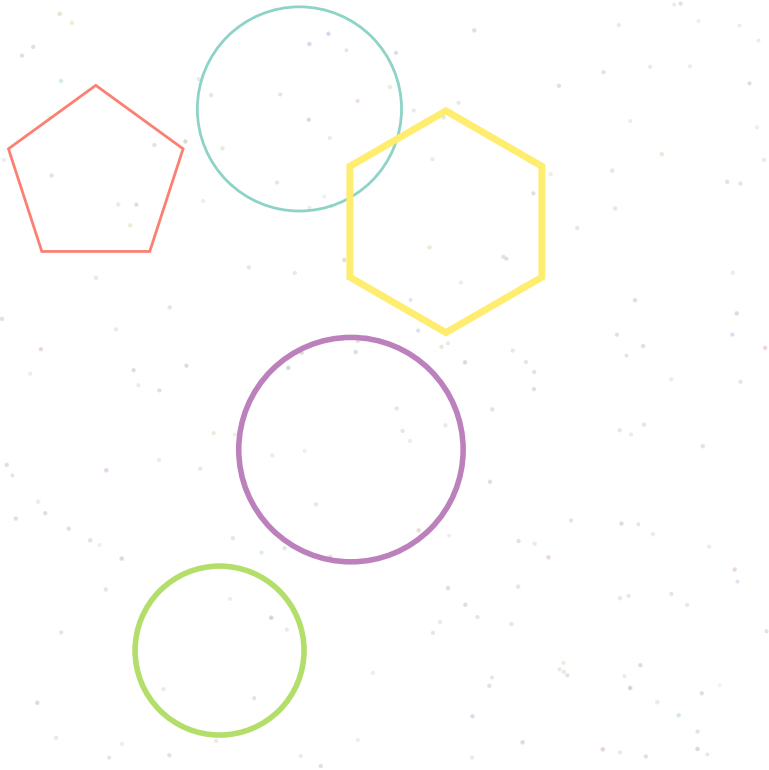[{"shape": "circle", "thickness": 1, "radius": 0.66, "center": [0.389, 0.859]}, {"shape": "pentagon", "thickness": 1, "radius": 0.6, "center": [0.124, 0.77]}, {"shape": "circle", "thickness": 2, "radius": 0.55, "center": [0.285, 0.155]}, {"shape": "circle", "thickness": 2, "radius": 0.73, "center": [0.456, 0.416]}, {"shape": "hexagon", "thickness": 2.5, "radius": 0.72, "center": [0.579, 0.712]}]